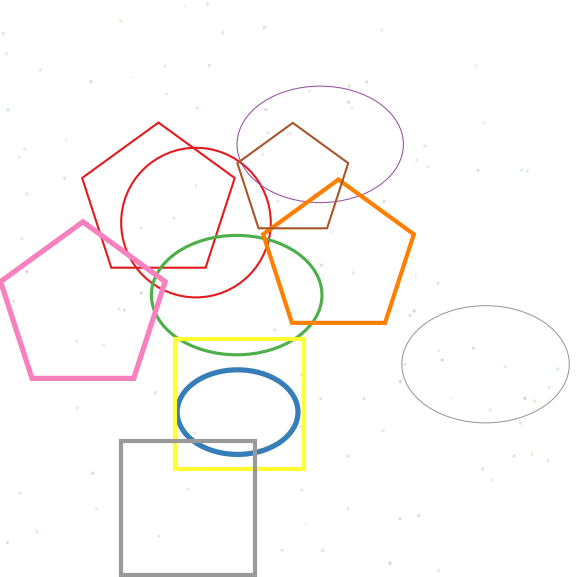[{"shape": "pentagon", "thickness": 1, "radius": 0.69, "center": [0.274, 0.648]}, {"shape": "circle", "thickness": 1, "radius": 0.65, "center": [0.339, 0.614]}, {"shape": "oval", "thickness": 2.5, "radius": 0.52, "center": [0.411, 0.286]}, {"shape": "oval", "thickness": 1.5, "radius": 0.74, "center": [0.41, 0.488]}, {"shape": "oval", "thickness": 0.5, "radius": 0.72, "center": [0.555, 0.749]}, {"shape": "pentagon", "thickness": 2, "radius": 0.69, "center": [0.586, 0.551]}, {"shape": "square", "thickness": 2, "radius": 0.56, "center": [0.415, 0.299]}, {"shape": "pentagon", "thickness": 1, "radius": 0.5, "center": [0.507, 0.685]}, {"shape": "pentagon", "thickness": 2.5, "radius": 0.75, "center": [0.143, 0.465]}, {"shape": "oval", "thickness": 0.5, "radius": 0.72, "center": [0.841, 0.368]}, {"shape": "square", "thickness": 2, "radius": 0.58, "center": [0.325, 0.119]}]